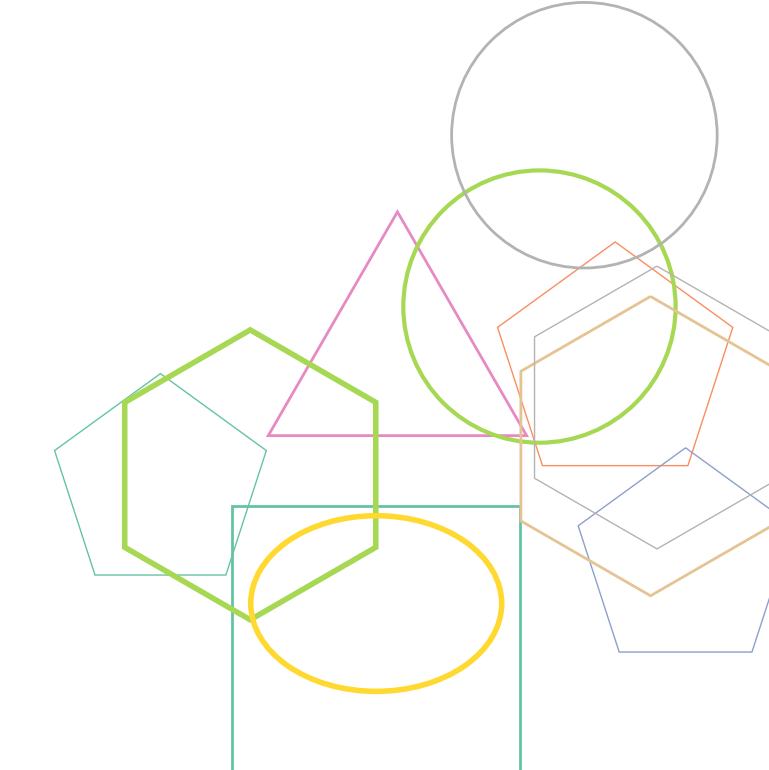[{"shape": "square", "thickness": 1, "radius": 0.93, "center": [0.488, 0.156]}, {"shape": "pentagon", "thickness": 0.5, "radius": 0.72, "center": [0.208, 0.37]}, {"shape": "pentagon", "thickness": 0.5, "radius": 0.8, "center": [0.799, 0.525]}, {"shape": "pentagon", "thickness": 0.5, "radius": 0.73, "center": [0.89, 0.272]}, {"shape": "triangle", "thickness": 1, "radius": 0.97, "center": [0.516, 0.531]}, {"shape": "circle", "thickness": 1.5, "radius": 0.88, "center": [0.701, 0.602]}, {"shape": "hexagon", "thickness": 2, "radius": 0.94, "center": [0.325, 0.383]}, {"shape": "oval", "thickness": 2, "radius": 0.81, "center": [0.489, 0.216]}, {"shape": "hexagon", "thickness": 1, "radius": 0.97, "center": [0.845, 0.421]}, {"shape": "hexagon", "thickness": 0.5, "radius": 0.92, "center": [0.853, 0.471]}, {"shape": "circle", "thickness": 1, "radius": 0.86, "center": [0.759, 0.824]}]